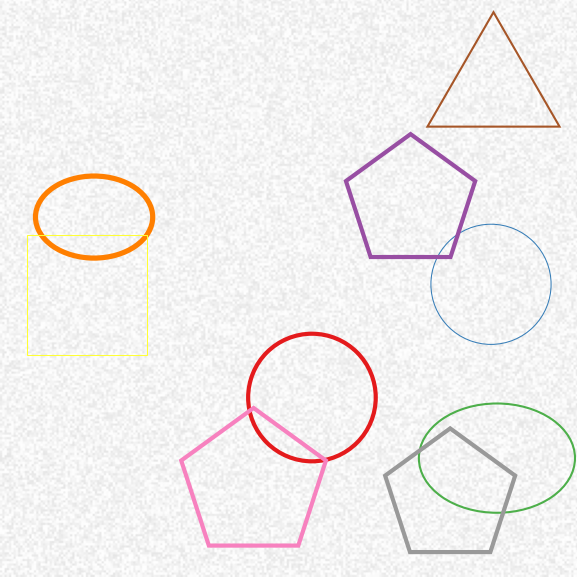[{"shape": "circle", "thickness": 2, "radius": 0.55, "center": [0.54, 0.311]}, {"shape": "circle", "thickness": 0.5, "radius": 0.52, "center": [0.85, 0.507]}, {"shape": "oval", "thickness": 1, "radius": 0.68, "center": [0.86, 0.206]}, {"shape": "pentagon", "thickness": 2, "radius": 0.59, "center": [0.711, 0.649]}, {"shape": "oval", "thickness": 2.5, "radius": 0.51, "center": [0.163, 0.623]}, {"shape": "square", "thickness": 0.5, "radius": 0.52, "center": [0.151, 0.488]}, {"shape": "triangle", "thickness": 1, "radius": 0.66, "center": [0.855, 0.846]}, {"shape": "pentagon", "thickness": 2, "radius": 0.66, "center": [0.439, 0.161]}, {"shape": "pentagon", "thickness": 2, "radius": 0.59, "center": [0.78, 0.139]}]